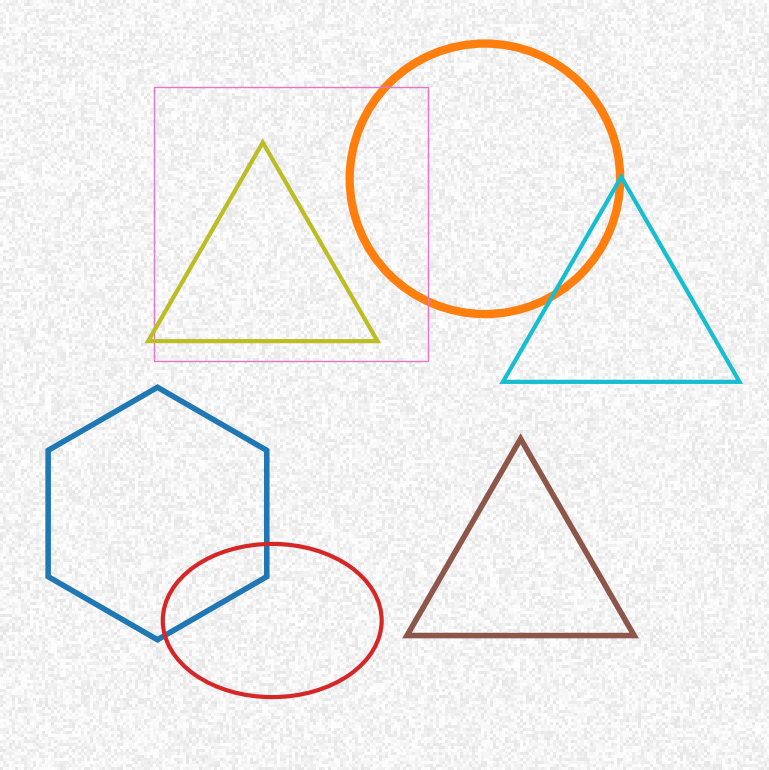[{"shape": "hexagon", "thickness": 2, "radius": 0.82, "center": [0.204, 0.333]}, {"shape": "circle", "thickness": 3, "radius": 0.88, "center": [0.63, 0.768]}, {"shape": "oval", "thickness": 1.5, "radius": 0.71, "center": [0.354, 0.194]}, {"shape": "triangle", "thickness": 2, "radius": 0.85, "center": [0.676, 0.26]}, {"shape": "square", "thickness": 0.5, "radius": 0.89, "center": [0.378, 0.709]}, {"shape": "triangle", "thickness": 1.5, "radius": 0.86, "center": [0.341, 0.643]}, {"shape": "triangle", "thickness": 1.5, "radius": 0.89, "center": [0.807, 0.593]}]